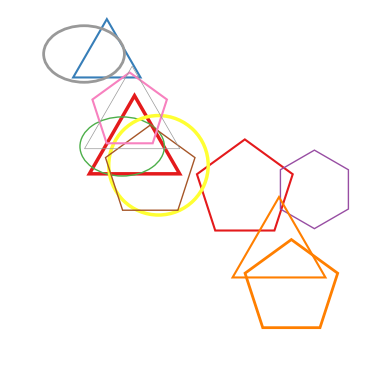[{"shape": "triangle", "thickness": 2.5, "radius": 0.68, "center": [0.349, 0.616]}, {"shape": "pentagon", "thickness": 1.5, "radius": 0.65, "center": [0.636, 0.507]}, {"shape": "triangle", "thickness": 1.5, "radius": 0.51, "center": [0.278, 0.849]}, {"shape": "oval", "thickness": 1, "radius": 0.55, "center": [0.317, 0.62]}, {"shape": "hexagon", "thickness": 1, "radius": 0.51, "center": [0.817, 0.508]}, {"shape": "triangle", "thickness": 1.5, "radius": 0.7, "center": [0.725, 0.349]}, {"shape": "pentagon", "thickness": 2, "radius": 0.63, "center": [0.757, 0.251]}, {"shape": "circle", "thickness": 2.5, "radius": 0.65, "center": [0.412, 0.571]}, {"shape": "pentagon", "thickness": 1, "radius": 0.61, "center": [0.39, 0.553]}, {"shape": "pentagon", "thickness": 1.5, "radius": 0.51, "center": [0.337, 0.71]}, {"shape": "oval", "thickness": 2, "radius": 0.52, "center": [0.218, 0.86]}, {"shape": "triangle", "thickness": 0.5, "radius": 0.71, "center": [0.343, 0.685]}]